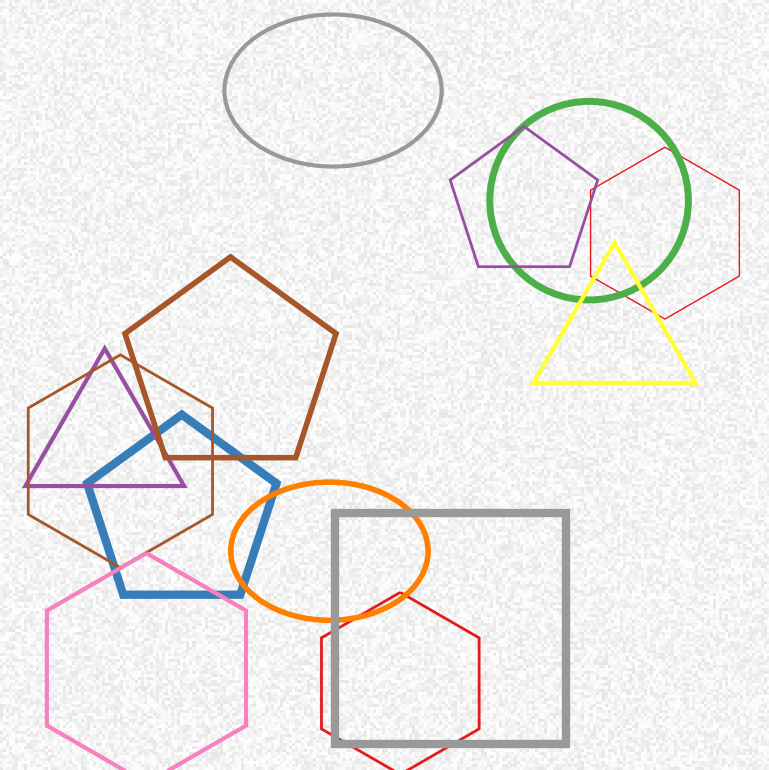[{"shape": "hexagon", "thickness": 0.5, "radius": 0.56, "center": [0.864, 0.697]}, {"shape": "hexagon", "thickness": 1, "radius": 0.59, "center": [0.52, 0.112]}, {"shape": "pentagon", "thickness": 3, "radius": 0.65, "center": [0.236, 0.332]}, {"shape": "circle", "thickness": 2.5, "radius": 0.64, "center": [0.765, 0.739]}, {"shape": "triangle", "thickness": 1.5, "radius": 0.6, "center": [0.136, 0.428]}, {"shape": "pentagon", "thickness": 1, "radius": 0.5, "center": [0.68, 0.735]}, {"shape": "oval", "thickness": 2, "radius": 0.64, "center": [0.428, 0.284]}, {"shape": "triangle", "thickness": 1.5, "radius": 0.61, "center": [0.798, 0.563]}, {"shape": "pentagon", "thickness": 2, "radius": 0.72, "center": [0.299, 0.522]}, {"shape": "hexagon", "thickness": 1, "radius": 0.69, "center": [0.156, 0.401]}, {"shape": "hexagon", "thickness": 1.5, "radius": 0.75, "center": [0.19, 0.132]}, {"shape": "square", "thickness": 3, "radius": 0.75, "center": [0.585, 0.184]}, {"shape": "oval", "thickness": 1.5, "radius": 0.71, "center": [0.433, 0.882]}]